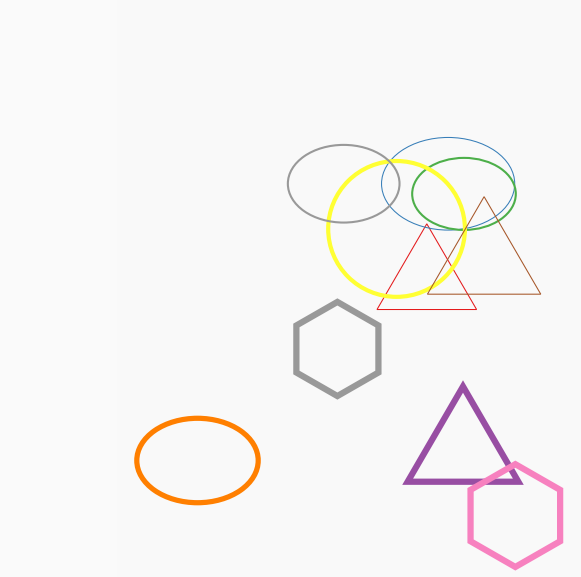[{"shape": "triangle", "thickness": 0.5, "radius": 0.49, "center": [0.734, 0.513]}, {"shape": "oval", "thickness": 0.5, "radius": 0.57, "center": [0.771, 0.681]}, {"shape": "oval", "thickness": 1, "radius": 0.45, "center": [0.798, 0.663]}, {"shape": "triangle", "thickness": 3, "radius": 0.55, "center": [0.797, 0.22]}, {"shape": "oval", "thickness": 2.5, "radius": 0.52, "center": [0.34, 0.202]}, {"shape": "circle", "thickness": 2, "radius": 0.59, "center": [0.682, 0.603]}, {"shape": "triangle", "thickness": 0.5, "radius": 0.56, "center": [0.833, 0.546]}, {"shape": "hexagon", "thickness": 3, "radius": 0.44, "center": [0.887, 0.106]}, {"shape": "hexagon", "thickness": 3, "radius": 0.41, "center": [0.58, 0.395]}, {"shape": "oval", "thickness": 1, "radius": 0.48, "center": [0.591, 0.681]}]